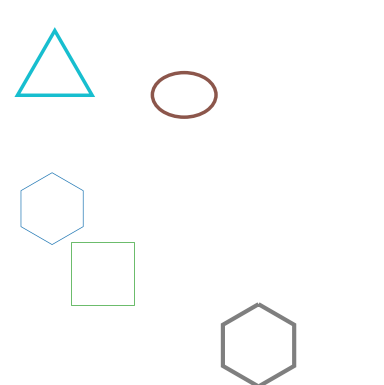[{"shape": "hexagon", "thickness": 0.5, "radius": 0.47, "center": [0.135, 0.458]}, {"shape": "square", "thickness": 0.5, "radius": 0.41, "center": [0.266, 0.29]}, {"shape": "oval", "thickness": 2.5, "radius": 0.41, "center": [0.478, 0.754]}, {"shape": "hexagon", "thickness": 3, "radius": 0.53, "center": [0.672, 0.103]}, {"shape": "triangle", "thickness": 2.5, "radius": 0.56, "center": [0.142, 0.809]}]